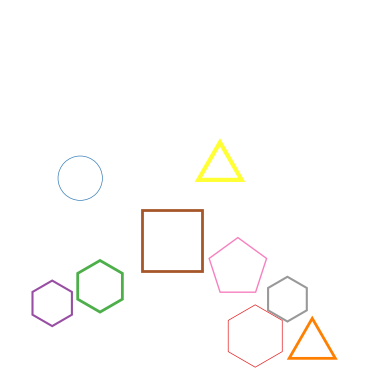[{"shape": "hexagon", "thickness": 0.5, "radius": 0.41, "center": [0.663, 0.127]}, {"shape": "circle", "thickness": 0.5, "radius": 0.29, "center": [0.208, 0.537]}, {"shape": "hexagon", "thickness": 2, "radius": 0.33, "center": [0.26, 0.256]}, {"shape": "hexagon", "thickness": 1.5, "radius": 0.3, "center": [0.136, 0.212]}, {"shape": "triangle", "thickness": 2, "radius": 0.35, "center": [0.811, 0.104]}, {"shape": "triangle", "thickness": 3, "radius": 0.33, "center": [0.571, 0.565]}, {"shape": "square", "thickness": 2, "radius": 0.39, "center": [0.447, 0.376]}, {"shape": "pentagon", "thickness": 1, "radius": 0.39, "center": [0.618, 0.304]}, {"shape": "hexagon", "thickness": 1.5, "radius": 0.29, "center": [0.747, 0.223]}]